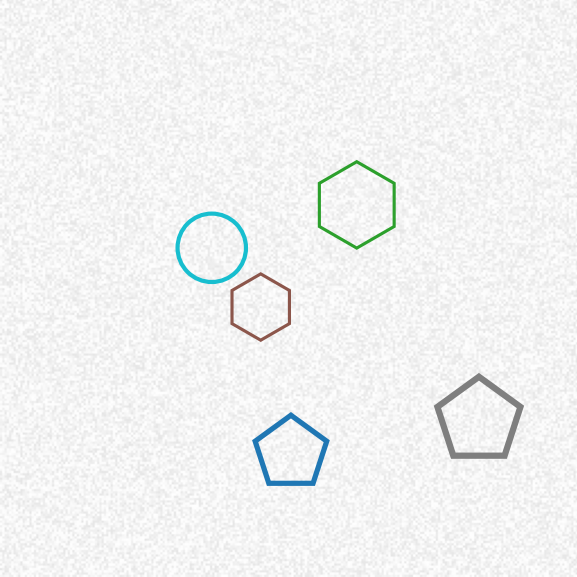[{"shape": "pentagon", "thickness": 2.5, "radius": 0.33, "center": [0.504, 0.215]}, {"shape": "hexagon", "thickness": 1.5, "radius": 0.37, "center": [0.618, 0.644]}, {"shape": "hexagon", "thickness": 1.5, "radius": 0.29, "center": [0.451, 0.467]}, {"shape": "pentagon", "thickness": 3, "radius": 0.38, "center": [0.829, 0.271]}, {"shape": "circle", "thickness": 2, "radius": 0.3, "center": [0.367, 0.57]}]